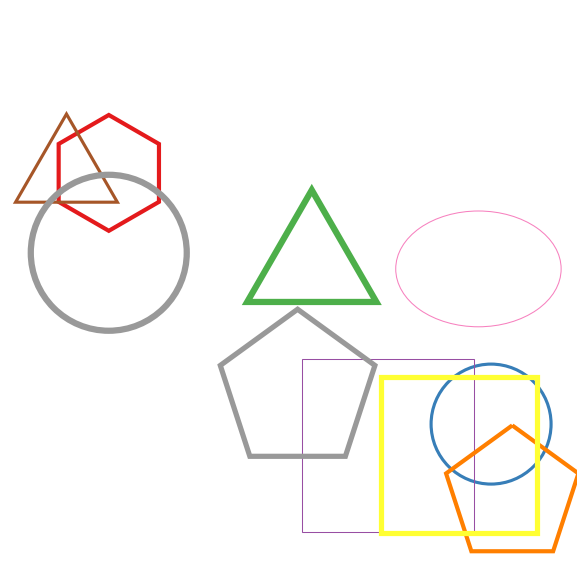[{"shape": "hexagon", "thickness": 2, "radius": 0.5, "center": [0.188, 0.7]}, {"shape": "circle", "thickness": 1.5, "radius": 0.52, "center": [0.85, 0.265]}, {"shape": "triangle", "thickness": 3, "radius": 0.65, "center": [0.54, 0.541]}, {"shape": "square", "thickness": 0.5, "radius": 0.75, "center": [0.672, 0.227]}, {"shape": "pentagon", "thickness": 2, "radius": 0.6, "center": [0.887, 0.142]}, {"shape": "square", "thickness": 2.5, "radius": 0.67, "center": [0.795, 0.211]}, {"shape": "triangle", "thickness": 1.5, "radius": 0.51, "center": [0.115, 0.7]}, {"shape": "oval", "thickness": 0.5, "radius": 0.72, "center": [0.828, 0.534]}, {"shape": "circle", "thickness": 3, "radius": 0.68, "center": [0.188, 0.561]}, {"shape": "pentagon", "thickness": 2.5, "radius": 0.7, "center": [0.515, 0.323]}]